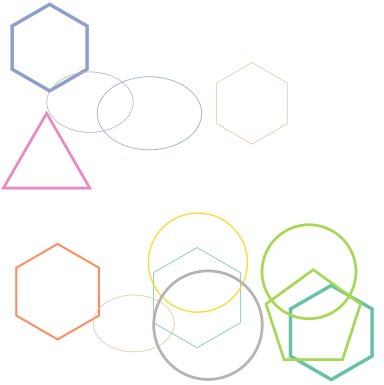[{"shape": "hexagon", "thickness": 0.5, "radius": 0.65, "center": [0.512, 0.227]}, {"shape": "hexagon", "thickness": 2.5, "radius": 0.61, "center": [0.861, 0.136]}, {"shape": "hexagon", "thickness": 1.5, "radius": 0.62, "center": [0.15, 0.242]}, {"shape": "hexagon", "thickness": 2.5, "radius": 0.56, "center": [0.129, 0.876]}, {"shape": "oval", "thickness": 0.5, "radius": 0.68, "center": [0.388, 0.706]}, {"shape": "triangle", "thickness": 2, "radius": 0.65, "center": [0.121, 0.576]}, {"shape": "pentagon", "thickness": 2, "radius": 0.65, "center": [0.814, 0.17]}, {"shape": "circle", "thickness": 2, "radius": 0.61, "center": [0.803, 0.294]}, {"shape": "circle", "thickness": 1, "radius": 0.64, "center": [0.514, 0.318]}, {"shape": "oval", "thickness": 0.5, "radius": 0.53, "center": [0.347, 0.16]}, {"shape": "hexagon", "thickness": 0.5, "radius": 0.53, "center": [0.654, 0.732]}, {"shape": "circle", "thickness": 2, "radius": 0.7, "center": [0.54, 0.155]}, {"shape": "oval", "thickness": 0.5, "radius": 0.56, "center": [0.234, 0.735]}]